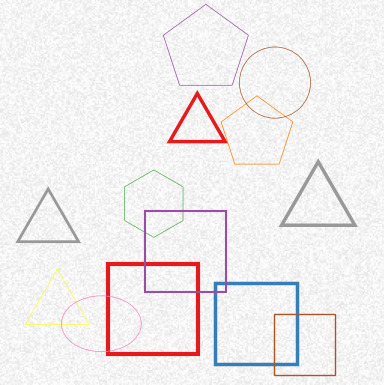[{"shape": "square", "thickness": 3, "radius": 0.58, "center": [0.397, 0.197]}, {"shape": "triangle", "thickness": 2.5, "radius": 0.42, "center": [0.513, 0.674]}, {"shape": "square", "thickness": 2.5, "radius": 0.53, "center": [0.664, 0.16]}, {"shape": "hexagon", "thickness": 0.5, "radius": 0.44, "center": [0.4, 0.471]}, {"shape": "square", "thickness": 1.5, "radius": 0.53, "center": [0.481, 0.348]}, {"shape": "pentagon", "thickness": 0.5, "radius": 0.58, "center": [0.535, 0.873]}, {"shape": "pentagon", "thickness": 0.5, "radius": 0.49, "center": [0.667, 0.653]}, {"shape": "triangle", "thickness": 0.5, "radius": 0.48, "center": [0.149, 0.205]}, {"shape": "square", "thickness": 1, "radius": 0.4, "center": [0.791, 0.105]}, {"shape": "circle", "thickness": 0.5, "radius": 0.46, "center": [0.714, 0.786]}, {"shape": "oval", "thickness": 0.5, "radius": 0.52, "center": [0.263, 0.159]}, {"shape": "triangle", "thickness": 2, "radius": 0.46, "center": [0.125, 0.418]}, {"shape": "triangle", "thickness": 2.5, "radius": 0.55, "center": [0.827, 0.47]}]